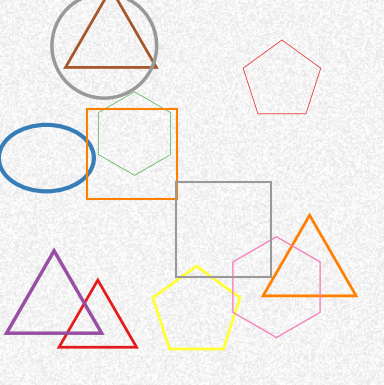[{"shape": "triangle", "thickness": 2, "radius": 0.58, "center": [0.254, 0.156]}, {"shape": "pentagon", "thickness": 0.5, "radius": 0.53, "center": [0.732, 0.79]}, {"shape": "oval", "thickness": 3, "radius": 0.62, "center": [0.12, 0.589]}, {"shape": "hexagon", "thickness": 0.5, "radius": 0.54, "center": [0.349, 0.653]}, {"shape": "triangle", "thickness": 2.5, "radius": 0.71, "center": [0.14, 0.206]}, {"shape": "square", "thickness": 1.5, "radius": 0.59, "center": [0.343, 0.601]}, {"shape": "triangle", "thickness": 2, "radius": 0.7, "center": [0.804, 0.301]}, {"shape": "pentagon", "thickness": 2, "radius": 0.59, "center": [0.51, 0.19]}, {"shape": "triangle", "thickness": 2, "radius": 0.68, "center": [0.288, 0.893]}, {"shape": "hexagon", "thickness": 1, "radius": 0.65, "center": [0.718, 0.254]}, {"shape": "square", "thickness": 1.5, "radius": 0.62, "center": [0.58, 0.404]}, {"shape": "circle", "thickness": 2.5, "radius": 0.68, "center": [0.271, 0.881]}]